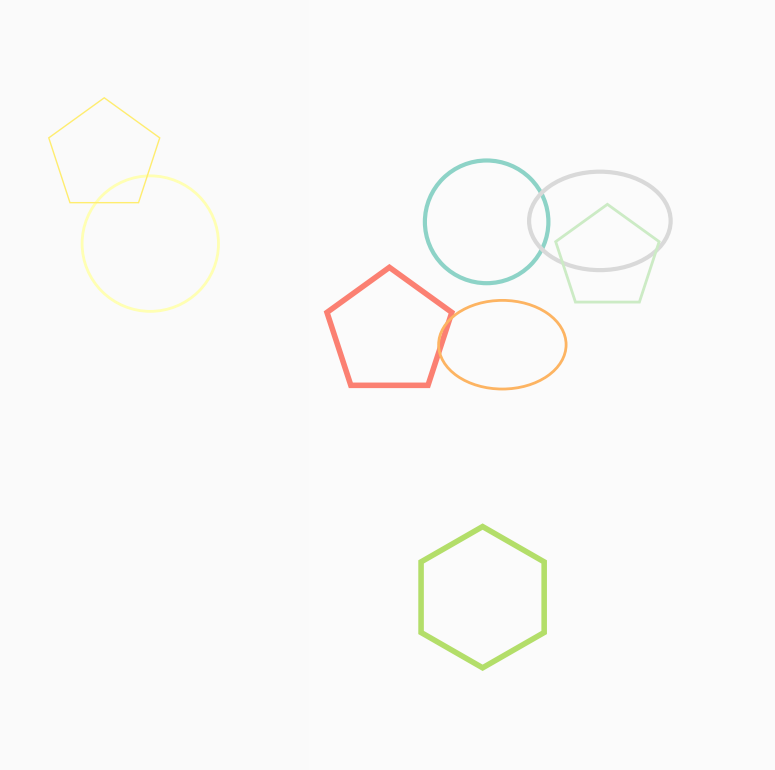[{"shape": "circle", "thickness": 1.5, "radius": 0.4, "center": [0.628, 0.712]}, {"shape": "circle", "thickness": 1, "radius": 0.44, "center": [0.194, 0.684]}, {"shape": "pentagon", "thickness": 2, "radius": 0.42, "center": [0.502, 0.568]}, {"shape": "oval", "thickness": 1, "radius": 0.41, "center": [0.648, 0.552]}, {"shape": "hexagon", "thickness": 2, "radius": 0.46, "center": [0.623, 0.224]}, {"shape": "oval", "thickness": 1.5, "radius": 0.46, "center": [0.774, 0.713]}, {"shape": "pentagon", "thickness": 1, "radius": 0.35, "center": [0.784, 0.664]}, {"shape": "pentagon", "thickness": 0.5, "radius": 0.38, "center": [0.135, 0.798]}]